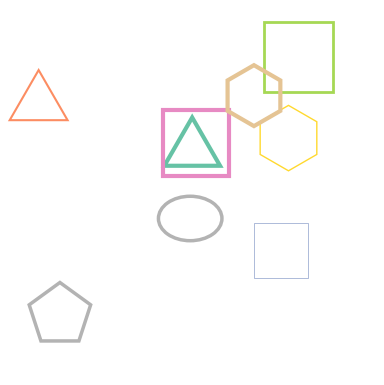[{"shape": "triangle", "thickness": 3, "radius": 0.42, "center": [0.499, 0.611]}, {"shape": "triangle", "thickness": 1.5, "radius": 0.43, "center": [0.1, 0.731]}, {"shape": "square", "thickness": 0.5, "radius": 0.35, "center": [0.73, 0.349]}, {"shape": "square", "thickness": 3, "radius": 0.43, "center": [0.51, 0.628]}, {"shape": "square", "thickness": 2, "radius": 0.45, "center": [0.776, 0.852]}, {"shape": "hexagon", "thickness": 1, "radius": 0.42, "center": [0.749, 0.641]}, {"shape": "hexagon", "thickness": 3, "radius": 0.4, "center": [0.66, 0.752]}, {"shape": "pentagon", "thickness": 2.5, "radius": 0.42, "center": [0.156, 0.182]}, {"shape": "oval", "thickness": 2.5, "radius": 0.41, "center": [0.494, 0.433]}]